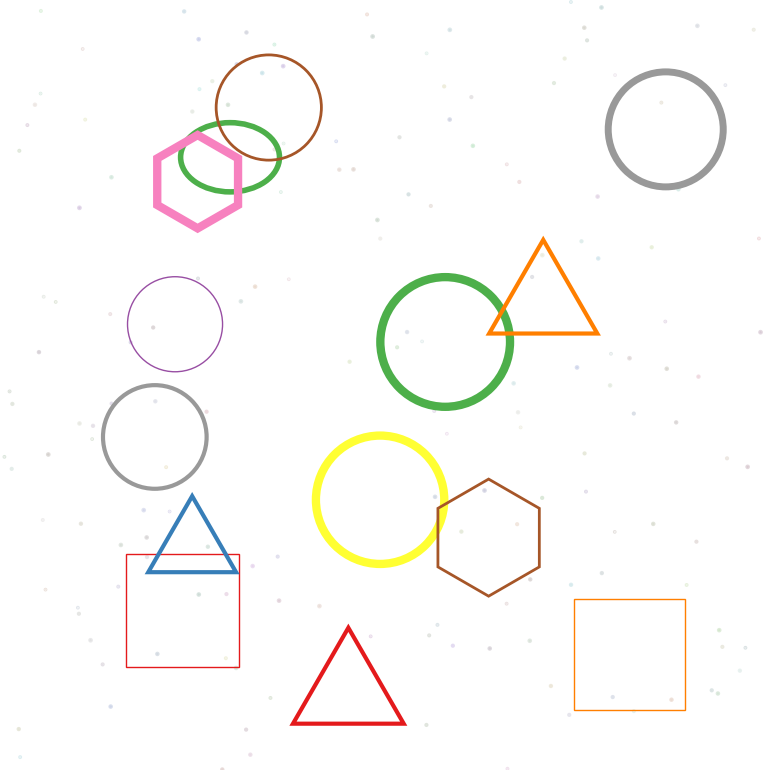[{"shape": "square", "thickness": 0.5, "radius": 0.37, "center": [0.237, 0.207]}, {"shape": "triangle", "thickness": 1.5, "radius": 0.42, "center": [0.452, 0.102]}, {"shape": "triangle", "thickness": 1.5, "radius": 0.33, "center": [0.25, 0.29]}, {"shape": "circle", "thickness": 3, "radius": 0.42, "center": [0.578, 0.556]}, {"shape": "oval", "thickness": 2, "radius": 0.32, "center": [0.299, 0.796]}, {"shape": "circle", "thickness": 0.5, "radius": 0.31, "center": [0.227, 0.579]}, {"shape": "triangle", "thickness": 1.5, "radius": 0.41, "center": [0.705, 0.607]}, {"shape": "square", "thickness": 0.5, "radius": 0.36, "center": [0.818, 0.15]}, {"shape": "circle", "thickness": 3, "radius": 0.42, "center": [0.494, 0.351]}, {"shape": "circle", "thickness": 1, "radius": 0.34, "center": [0.349, 0.86]}, {"shape": "hexagon", "thickness": 1, "radius": 0.38, "center": [0.635, 0.302]}, {"shape": "hexagon", "thickness": 3, "radius": 0.3, "center": [0.257, 0.764]}, {"shape": "circle", "thickness": 1.5, "radius": 0.34, "center": [0.201, 0.433]}, {"shape": "circle", "thickness": 2.5, "radius": 0.37, "center": [0.865, 0.832]}]